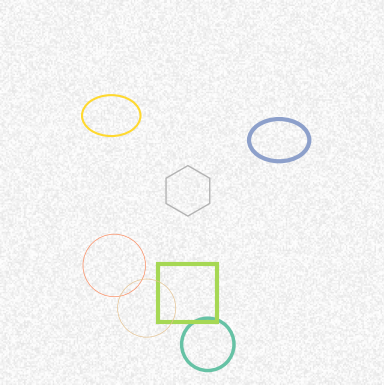[{"shape": "circle", "thickness": 2.5, "radius": 0.34, "center": [0.54, 0.106]}, {"shape": "circle", "thickness": 0.5, "radius": 0.41, "center": [0.297, 0.311]}, {"shape": "oval", "thickness": 3, "radius": 0.39, "center": [0.725, 0.636]}, {"shape": "square", "thickness": 3, "radius": 0.38, "center": [0.486, 0.239]}, {"shape": "oval", "thickness": 1.5, "radius": 0.38, "center": [0.289, 0.7]}, {"shape": "circle", "thickness": 0.5, "radius": 0.38, "center": [0.381, 0.2]}, {"shape": "hexagon", "thickness": 1, "radius": 0.33, "center": [0.488, 0.504]}]